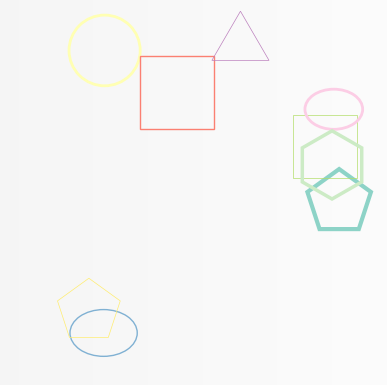[{"shape": "pentagon", "thickness": 3, "radius": 0.43, "center": [0.875, 0.475]}, {"shape": "circle", "thickness": 2, "radius": 0.46, "center": [0.27, 0.869]}, {"shape": "square", "thickness": 1, "radius": 0.48, "center": [0.457, 0.759]}, {"shape": "oval", "thickness": 1, "radius": 0.43, "center": [0.267, 0.135]}, {"shape": "square", "thickness": 0.5, "radius": 0.41, "center": [0.839, 0.619]}, {"shape": "oval", "thickness": 2, "radius": 0.37, "center": [0.861, 0.716]}, {"shape": "triangle", "thickness": 0.5, "radius": 0.43, "center": [0.621, 0.886]}, {"shape": "hexagon", "thickness": 2.5, "radius": 0.44, "center": [0.857, 0.572]}, {"shape": "pentagon", "thickness": 0.5, "radius": 0.43, "center": [0.229, 0.192]}]